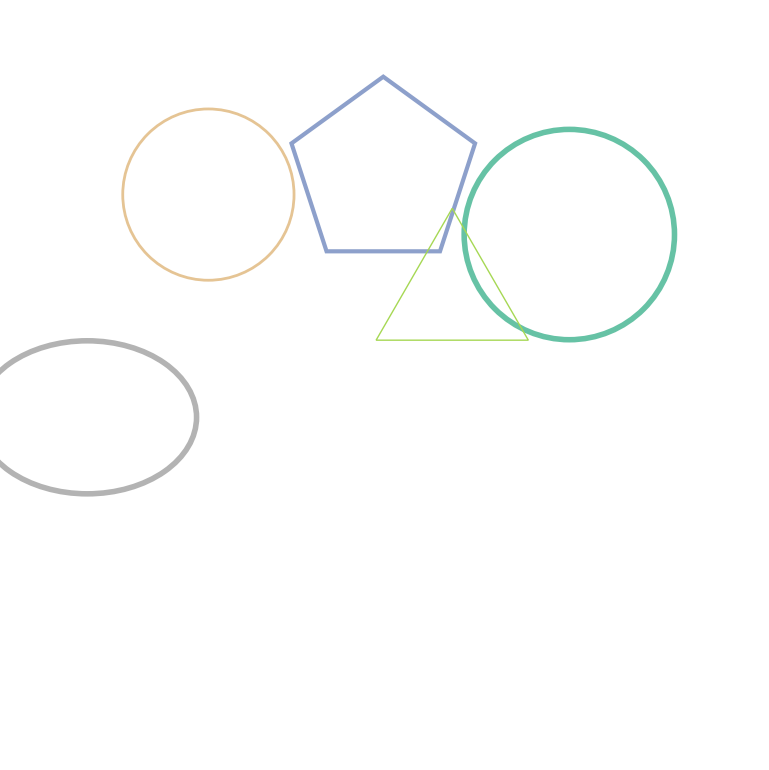[{"shape": "circle", "thickness": 2, "radius": 0.68, "center": [0.739, 0.695]}, {"shape": "pentagon", "thickness": 1.5, "radius": 0.63, "center": [0.498, 0.775]}, {"shape": "triangle", "thickness": 0.5, "radius": 0.57, "center": [0.587, 0.615]}, {"shape": "circle", "thickness": 1, "radius": 0.56, "center": [0.271, 0.747]}, {"shape": "oval", "thickness": 2, "radius": 0.71, "center": [0.113, 0.458]}]